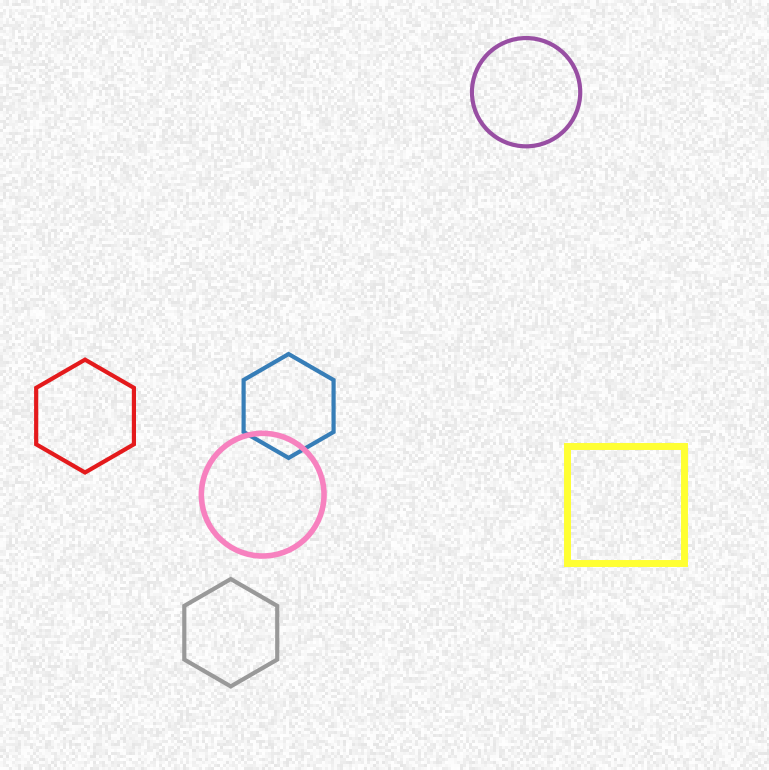[{"shape": "hexagon", "thickness": 1.5, "radius": 0.37, "center": [0.11, 0.46]}, {"shape": "hexagon", "thickness": 1.5, "radius": 0.34, "center": [0.375, 0.473]}, {"shape": "circle", "thickness": 1.5, "radius": 0.35, "center": [0.683, 0.88]}, {"shape": "square", "thickness": 2.5, "radius": 0.38, "center": [0.812, 0.345]}, {"shape": "circle", "thickness": 2, "radius": 0.4, "center": [0.341, 0.358]}, {"shape": "hexagon", "thickness": 1.5, "radius": 0.35, "center": [0.3, 0.178]}]